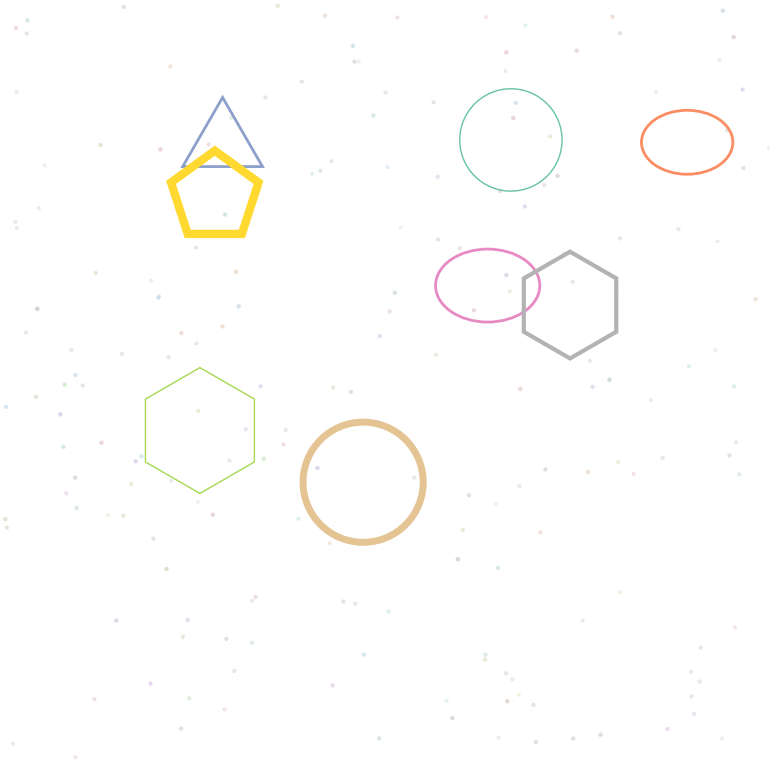[{"shape": "circle", "thickness": 0.5, "radius": 0.33, "center": [0.664, 0.818]}, {"shape": "oval", "thickness": 1, "radius": 0.3, "center": [0.892, 0.815]}, {"shape": "triangle", "thickness": 1, "radius": 0.3, "center": [0.289, 0.814]}, {"shape": "oval", "thickness": 1, "radius": 0.34, "center": [0.633, 0.629]}, {"shape": "hexagon", "thickness": 0.5, "radius": 0.41, "center": [0.26, 0.441]}, {"shape": "pentagon", "thickness": 3, "radius": 0.3, "center": [0.279, 0.745]}, {"shape": "circle", "thickness": 2.5, "radius": 0.39, "center": [0.472, 0.374]}, {"shape": "hexagon", "thickness": 1.5, "radius": 0.35, "center": [0.74, 0.604]}]